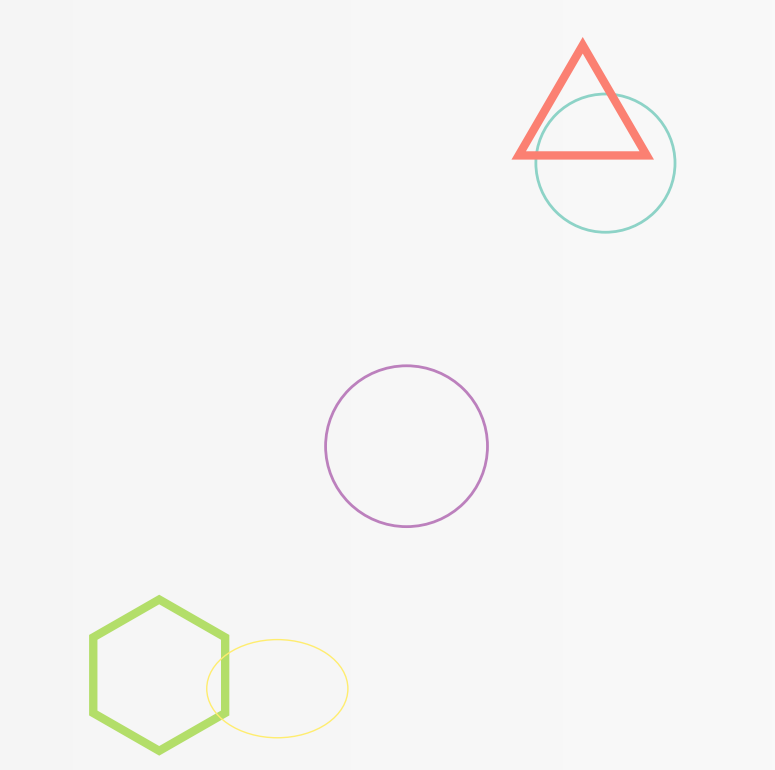[{"shape": "circle", "thickness": 1, "radius": 0.45, "center": [0.781, 0.788]}, {"shape": "triangle", "thickness": 3, "radius": 0.48, "center": [0.752, 0.846]}, {"shape": "hexagon", "thickness": 3, "radius": 0.49, "center": [0.205, 0.123]}, {"shape": "circle", "thickness": 1, "radius": 0.52, "center": [0.525, 0.421]}, {"shape": "oval", "thickness": 0.5, "radius": 0.46, "center": [0.358, 0.106]}]